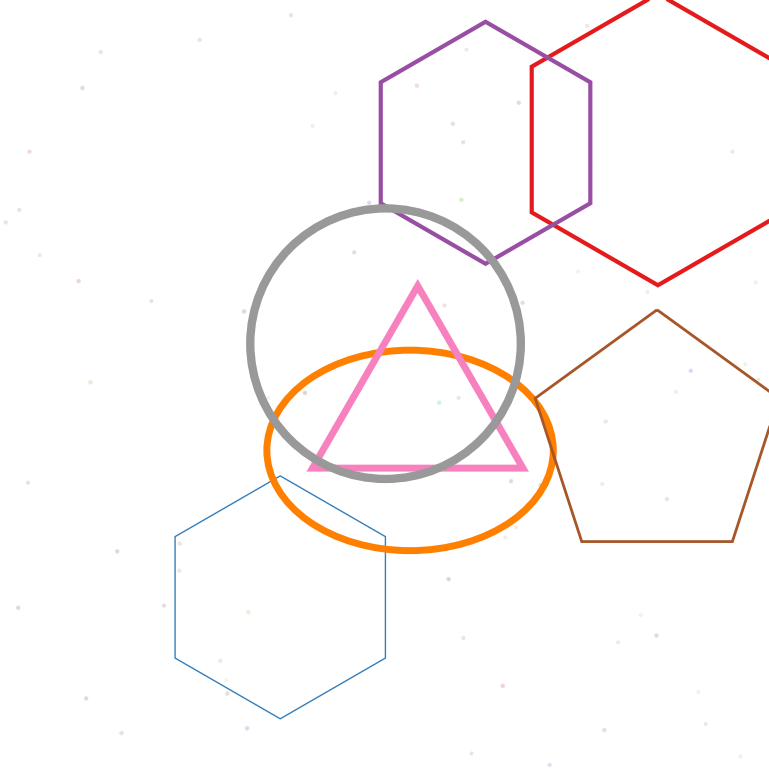[{"shape": "hexagon", "thickness": 1.5, "radius": 0.95, "center": [0.854, 0.819]}, {"shape": "hexagon", "thickness": 0.5, "radius": 0.79, "center": [0.364, 0.224]}, {"shape": "hexagon", "thickness": 1.5, "radius": 0.79, "center": [0.631, 0.815]}, {"shape": "oval", "thickness": 2.5, "radius": 0.93, "center": [0.533, 0.415]}, {"shape": "pentagon", "thickness": 1, "radius": 0.83, "center": [0.853, 0.431]}, {"shape": "triangle", "thickness": 2.5, "radius": 0.79, "center": [0.543, 0.471]}, {"shape": "circle", "thickness": 3, "radius": 0.88, "center": [0.501, 0.554]}]